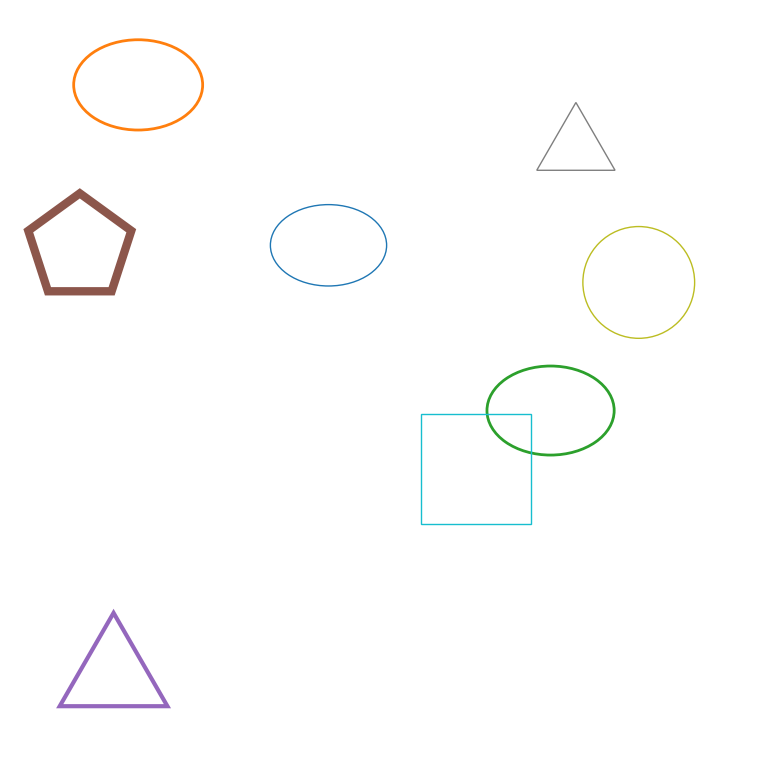[{"shape": "oval", "thickness": 0.5, "radius": 0.38, "center": [0.427, 0.681]}, {"shape": "oval", "thickness": 1, "radius": 0.42, "center": [0.179, 0.89]}, {"shape": "oval", "thickness": 1, "radius": 0.41, "center": [0.715, 0.467]}, {"shape": "triangle", "thickness": 1.5, "radius": 0.4, "center": [0.147, 0.123]}, {"shape": "pentagon", "thickness": 3, "radius": 0.35, "center": [0.104, 0.679]}, {"shape": "triangle", "thickness": 0.5, "radius": 0.29, "center": [0.748, 0.808]}, {"shape": "circle", "thickness": 0.5, "radius": 0.36, "center": [0.83, 0.633]}, {"shape": "square", "thickness": 0.5, "radius": 0.36, "center": [0.618, 0.39]}]